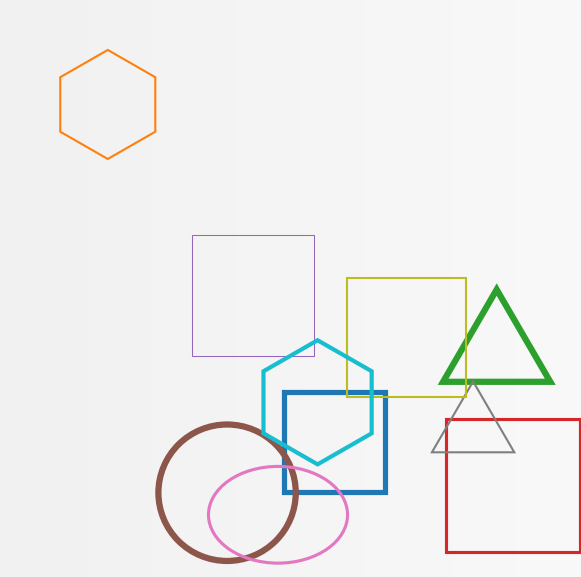[{"shape": "square", "thickness": 2.5, "radius": 0.43, "center": [0.575, 0.234]}, {"shape": "hexagon", "thickness": 1, "radius": 0.47, "center": [0.185, 0.818]}, {"shape": "triangle", "thickness": 3, "radius": 0.53, "center": [0.855, 0.391]}, {"shape": "square", "thickness": 1.5, "radius": 0.58, "center": [0.883, 0.158]}, {"shape": "square", "thickness": 0.5, "radius": 0.52, "center": [0.436, 0.488]}, {"shape": "circle", "thickness": 3, "radius": 0.59, "center": [0.391, 0.146]}, {"shape": "oval", "thickness": 1.5, "radius": 0.6, "center": [0.478, 0.108]}, {"shape": "triangle", "thickness": 1, "radius": 0.41, "center": [0.814, 0.257]}, {"shape": "square", "thickness": 1, "radius": 0.51, "center": [0.7, 0.415]}, {"shape": "hexagon", "thickness": 2, "radius": 0.54, "center": [0.546, 0.303]}]